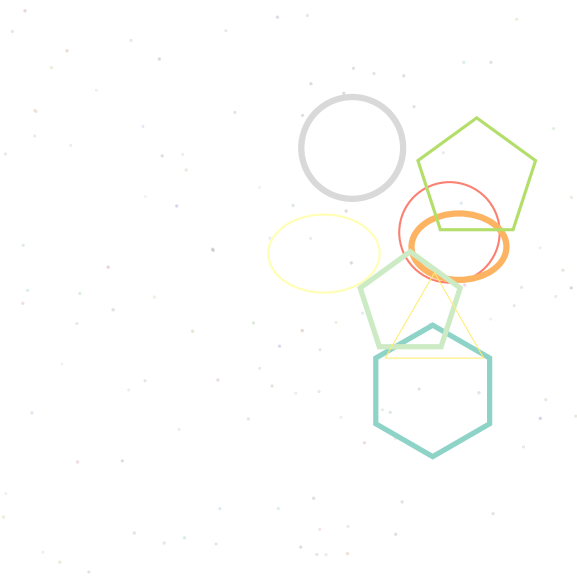[{"shape": "hexagon", "thickness": 2.5, "radius": 0.57, "center": [0.749, 0.322]}, {"shape": "oval", "thickness": 1, "radius": 0.48, "center": [0.561, 0.56]}, {"shape": "circle", "thickness": 1, "radius": 0.43, "center": [0.778, 0.597]}, {"shape": "oval", "thickness": 3, "radius": 0.41, "center": [0.795, 0.572]}, {"shape": "pentagon", "thickness": 1.5, "radius": 0.54, "center": [0.826, 0.688]}, {"shape": "circle", "thickness": 3, "radius": 0.44, "center": [0.61, 0.743]}, {"shape": "pentagon", "thickness": 2.5, "radius": 0.45, "center": [0.71, 0.472]}, {"shape": "triangle", "thickness": 0.5, "radius": 0.49, "center": [0.752, 0.428]}]